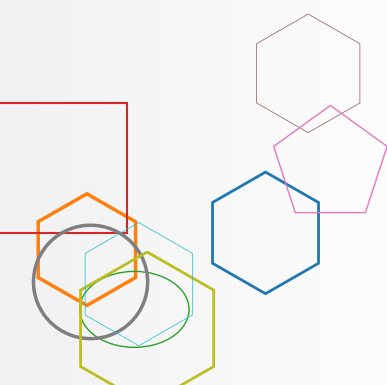[{"shape": "hexagon", "thickness": 2, "radius": 0.79, "center": [0.685, 0.395]}, {"shape": "hexagon", "thickness": 2.5, "radius": 0.73, "center": [0.224, 0.352]}, {"shape": "oval", "thickness": 1, "radius": 0.7, "center": [0.347, 0.196]}, {"shape": "square", "thickness": 1.5, "radius": 0.85, "center": [0.157, 0.564]}, {"shape": "hexagon", "thickness": 0.5, "radius": 0.77, "center": [0.795, 0.81]}, {"shape": "pentagon", "thickness": 1, "radius": 0.77, "center": [0.853, 0.572]}, {"shape": "circle", "thickness": 2.5, "radius": 0.74, "center": [0.234, 0.268]}, {"shape": "hexagon", "thickness": 2, "radius": 0.99, "center": [0.38, 0.147]}, {"shape": "hexagon", "thickness": 0.5, "radius": 0.8, "center": [0.358, 0.262]}]